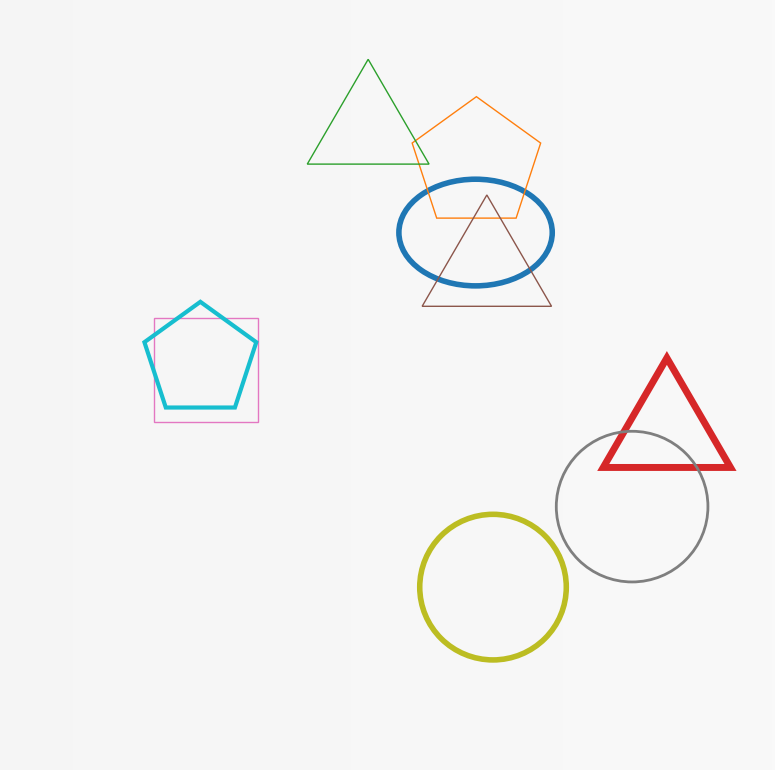[{"shape": "oval", "thickness": 2, "radius": 0.49, "center": [0.614, 0.698]}, {"shape": "pentagon", "thickness": 0.5, "radius": 0.44, "center": [0.615, 0.787]}, {"shape": "triangle", "thickness": 0.5, "radius": 0.45, "center": [0.475, 0.832]}, {"shape": "triangle", "thickness": 2.5, "radius": 0.47, "center": [0.86, 0.44]}, {"shape": "triangle", "thickness": 0.5, "radius": 0.48, "center": [0.628, 0.65]}, {"shape": "square", "thickness": 0.5, "radius": 0.34, "center": [0.266, 0.52]}, {"shape": "circle", "thickness": 1, "radius": 0.49, "center": [0.816, 0.342]}, {"shape": "circle", "thickness": 2, "radius": 0.47, "center": [0.636, 0.238]}, {"shape": "pentagon", "thickness": 1.5, "radius": 0.38, "center": [0.259, 0.532]}]